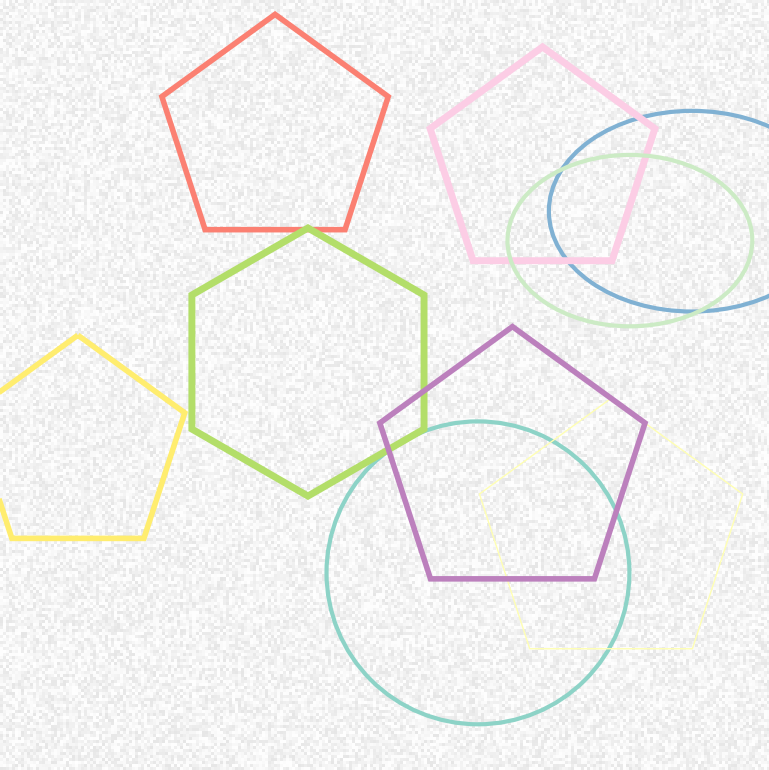[{"shape": "circle", "thickness": 1.5, "radius": 0.98, "center": [0.621, 0.256]}, {"shape": "pentagon", "thickness": 0.5, "radius": 0.9, "center": [0.794, 0.303]}, {"shape": "pentagon", "thickness": 2, "radius": 0.77, "center": [0.357, 0.827]}, {"shape": "oval", "thickness": 1.5, "radius": 0.93, "center": [0.899, 0.726]}, {"shape": "hexagon", "thickness": 2.5, "radius": 0.87, "center": [0.4, 0.53]}, {"shape": "pentagon", "thickness": 2.5, "radius": 0.77, "center": [0.705, 0.786]}, {"shape": "pentagon", "thickness": 2, "radius": 0.91, "center": [0.666, 0.395]}, {"shape": "oval", "thickness": 1.5, "radius": 0.79, "center": [0.818, 0.688]}, {"shape": "pentagon", "thickness": 2, "radius": 0.73, "center": [0.101, 0.419]}]